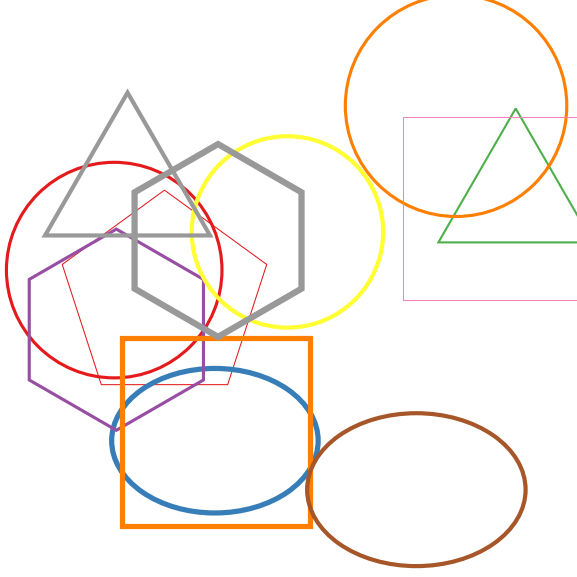[{"shape": "circle", "thickness": 1.5, "radius": 0.93, "center": [0.198, 0.531]}, {"shape": "pentagon", "thickness": 0.5, "radius": 0.93, "center": [0.285, 0.484]}, {"shape": "oval", "thickness": 2.5, "radius": 0.89, "center": [0.372, 0.236]}, {"shape": "triangle", "thickness": 1, "radius": 0.77, "center": [0.893, 0.657]}, {"shape": "hexagon", "thickness": 1.5, "radius": 0.87, "center": [0.201, 0.428]}, {"shape": "circle", "thickness": 1.5, "radius": 0.96, "center": [0.79, 0.816]}, {"shape": "square", "thickness": 2.5, "radius": 0.81, "center": [0.373, 0.251]}, {"shape": "circle", "thickness": 2, "radius": 0.83, "center": [0.498, 0.598]}, {"shape": "oval", "thickness": 2, "radius": 0.95, "center": [0.721, 0.151]}, {"shape": "square", "thickness": 0.5, "radius": 0.79, "center": [0.856, 0.638]}, {"shape": "triangle", "thickness": 2, "radius": 0.82, "center": [0.221, 0.674]}, {"shape": "hexagon", "thickness": 3, "radius": 0.83, "center": [0.378, 0.583]}]